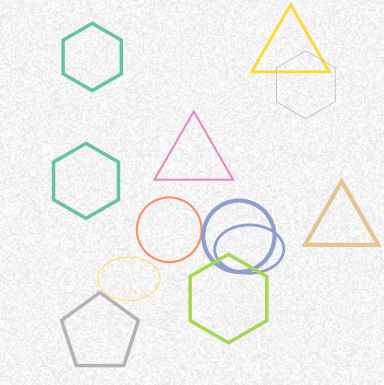[{"shape": "hexagon", "thickness": 2.5, "radius": 0.44, "center": [0.24, 0.852]}, {"shape": "hexagon", "thickness": 2.5, "radius": 0.49, "center": [0.223, 0.53]}, {"shape": "circle", "thickness": 1.5, "radius": 0.42, "center": [0.439, 0.403]}, {"shape": "oval", "thickness": 2, "radius": 0.45, "center": [0.647, 0.353]}, {"shape": "circle", "thickness": 3, "radius": 0.46, "center": [0.62, 0.386]}, {"shape": "triangle", "thickness": 1.5, "radius": 0.59, "center": [0.503, 0.592]}, {"shape": "hexagon", "thickness": 2.5, "radius": 0.57, "center": [0.593, 0.225]}, {"shape": "triangle", "thickness": 2, "radius": 0.58, "center": [0.755, 0.872]}, {"shape": "oval", "thickness": 0.5, "radius": 0.4, "center": [0.335, 0.276]}, {"shape": "triangle", "thickness": 3, "radius": 0.55, "center": [0.887, 0.419]}, {"shape": "hexagon", "thickness": 0.5, "radius": 0.44, "center": [0.794, 0.78]}, {"shape": "pentagon", "thickness": 2.5, "radius": 0.52, "center": [0.26, 0.135]}]